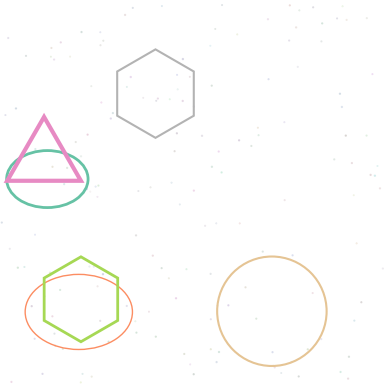[{"shape": "oval", "thickness": 2, "radius": 0.53, "center": [0.123, 0.535]}, {"shape": "oval", "thickness": 1, "radius": 0.7, "center": [0.205, 0.19]}, {"shape": "triangle", "thickness": 3, "radius": 0.55, "center": [0.114, 0.586]}, {"shape": "hexagon", "thickness": 2, "radius": 0.55, "center": [0.21, 0.223]}, {"shape": "circle", "thickness": 1.5, "radius": 0.71, "center": [0.706, 0.192]}, {"shape": "hexagon", "thickness": 1.5, "radius": 0.57, "center": [0.404, 0.757]}]